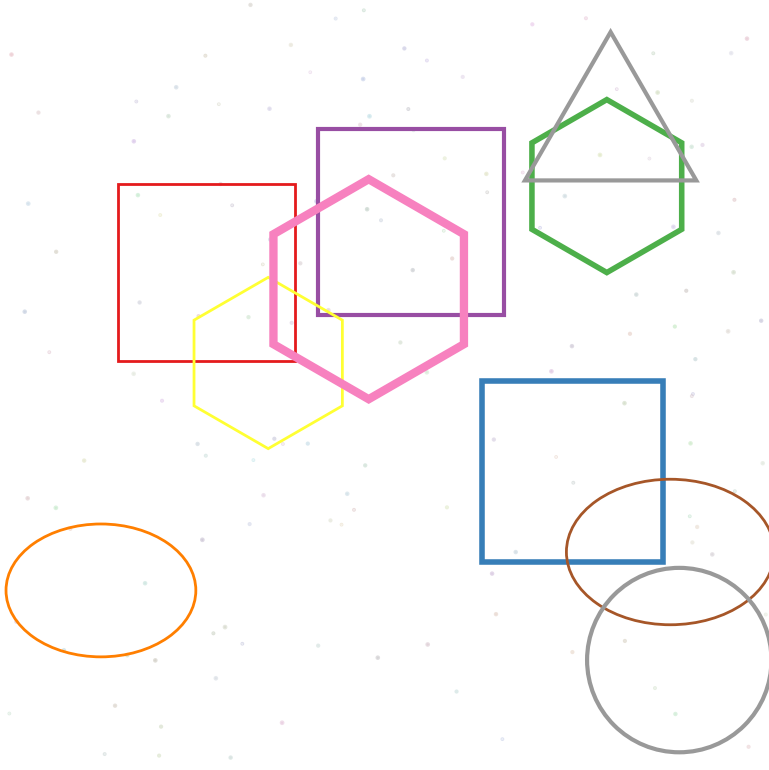[{"shape": "square", "thickness": 1, "radius": 0.58, "center": [0.268, 0.646]}, {"shape": "square", "thickness": 2, "radius": 0.59, "center": [0.743, 0.388]}, {"shape": "hexagon", "thickness": 2, "radius": 0.56, "center": [0.788, 0.758]}, {"shape": "square", "thickness": 1.5, "radius": 0.61, "center": [0.534, 0.712]}, {"shape": "oval", "thickness": 1, "radius": 0.62, "center": [0.131, 0.233]}, {"shape": "hexagon", "thickness": 1, "radius": 0.56, "center": [0.348, 0.529]}, {"shape": "oval", "thickness": 1, "radius": 0.67, "center": [0.871, 0.283]}, {"shape": "hexagon", "thickness": 3, "radius": 0.71, "center": [0.479, 0.624]}, {"shape": "circle", "thickness": 1.5, "radius": 0.6, "center": [0.882, 0.143]}, {"shape": "triangle", "thickness": 1.5, "radius": 0.64, "center": [0.793, 0.83]}]